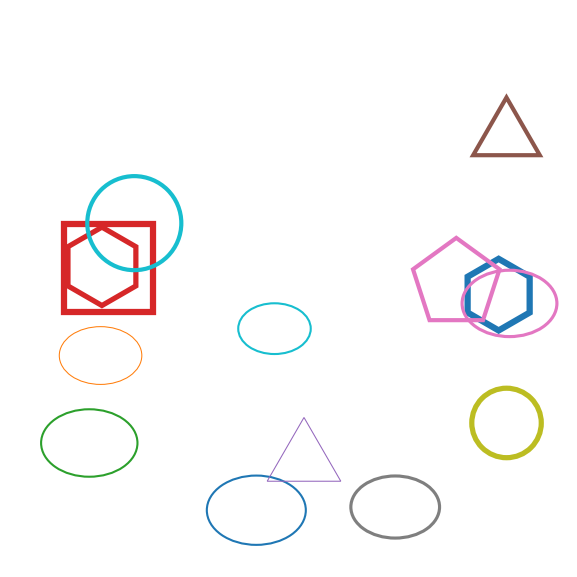[{"shape": "oval", "thickness": 1, "radius": 0.43, "center": [0.444, 0.116]}, {"shape": "hexagon", "thickness": 3, "radius": 0.31, "center": [0.863, 0.489]}, {"shape": "oval", "thickness": 0.5, "radius": 0.36, "center": [0.174, 0.383]}, {"shape": "oval", "thickness": 1, "radius": 0.42, "center": [0.155, 0.232]}, {"shape": "square", "thickness": 3, "radius": 0.38, "center": [0.188, 0.536]}, {"shape": "hexagon", "thickness": 2.5, "radius": 0.34, "center": [0.176, 0.538]}, {"shape": "triangle", "thickness": 0.5, "radius": 0.37, "center": [0.526, 0.203]}, {"shape": "triangle", "thickness": 2, "radius": 0.33, "center": [0.877, 0.764]}, {"shape": "oval", "thickness": 1.5, "radius": 0.41, "center": [0.882, 0.474]}, {"shape": "pentagon", "thickness": 2, "radius": 0.39, "center": [0.79, 0.508]}, {"shape": "oval", "thickness": 1.5, "radius": 0.38, "center": [0.684, 0.121]}, {"shape": "circle", "thickness": 2.5, "radius": 0.3, "center": [0.877, 0.267]}, {"shape": "oval", "thickness": 1, "radius": 0.31, "center": [0.475, 0.43]}, {"shape": "circle", "thickness": 2, "radius": 0.41, "center": [0.233, 0.613]}]